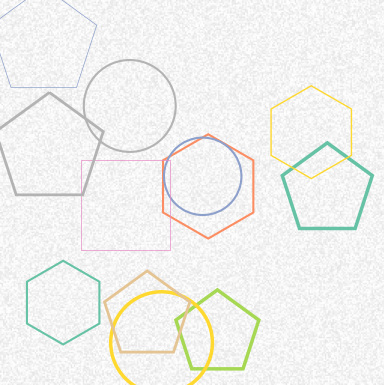[{"shape": "hexagon", "thickness": 1.5, "radius": 0.54, "center": [0.164, 0.214]}, {"shape": "pentagon", "thickness": 2.5, "radius": 0.61, "center": [0.85, 0.506]}, {"shape": "hexagon", "thickness": 1.5, "radius": 0.68, "center": [0.541, 0.516]}, {"shape": "pentagon", "thickness": 0.5, "radius": 0.72, "center": [0.114, 0.89]}, {"shape": "circle", "thickness": 1.5, "radius": 0.5, "center": [0.527, 0.542]}, {"shape": "square", "thickness": 0.5, "radius": 0.58, "center": [0.326, 0.467]}, {"shape": "pentagon", "thickness": 2.5, "radius": 0.57, "center": [0.565, 0.134]}, {"shape": "hexagon", "thickness": 1, "radius": 0.6, "center": [0.808, 0.657]}, {"shape": "circle", "thickness": 2.5, "radius": 0.66, "center": [0.42, 0.11]}, {"shape": "pentagon", "thickness": 2, "radius": 0.58, "center": [0.382, 0.18]}, {"shape": "circle", "thickness": 1.5, "radius": 0.6, "center": [0.337, 0.725]}, {"shape": "pentagon", "thickness": 2, "radius": 0.73, "center": [0.128, 0.613]}]